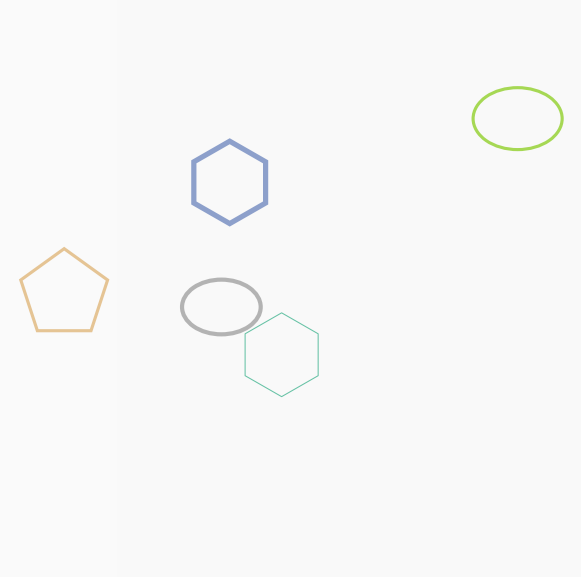[{"shape": "hexagon", "thickness": 0.5, "radius": 0.36, "center": [0.485, 0.385]}, {"shape": "hexagon", "thickness": 2.5, "radius": 0.36, "center": [0.395, 0.683]}, {"shape": "oval", "thickness": 1.5, "radius": 0.38, "center": [0.891, 0.794]}, {"shape": "pentagon", "thickness": 1.5, "radius": 0.39, "center": [0.11, 0.49]}, {"shape": "oval", "thickness": 2, "radius": 0.34, "center": [0.381, 0.468]}]